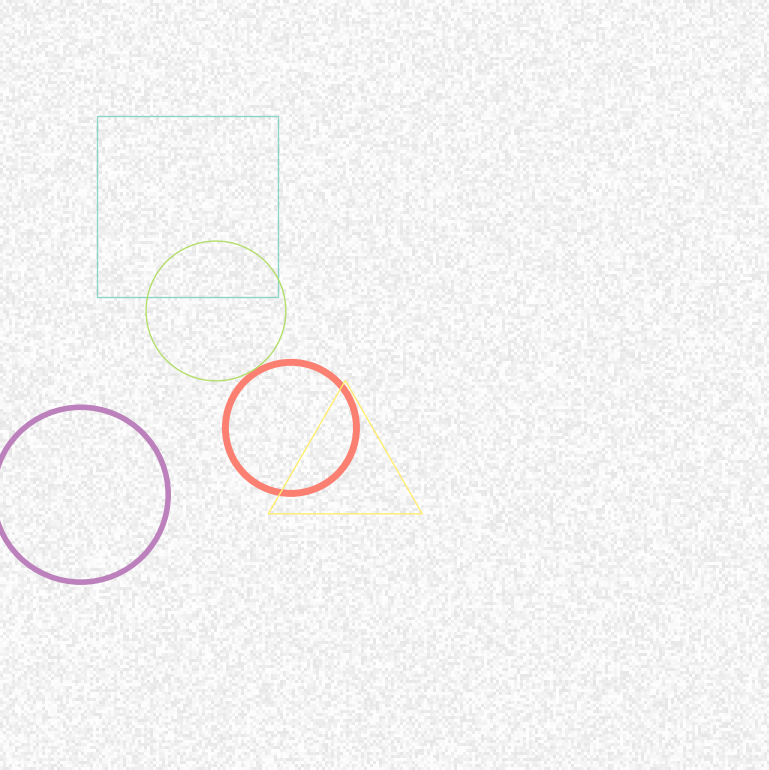[{"shape": "square", "thickness": 0.5, "radius": 0.59, "center": [0.244, 0.732]}, {"shape": "circle", "thickness": 2.5, "radius": 0.43, "center": [0.378, 0.444]}, {"shape": "circle", "thickness": 0.5, "radius": 0.45, "center": [0.28, 0.596]}, {"shape": "circle", "thickness": 2, "radius": 0.57, "center": [0.105, 0.358]}, {"shape": "triangle", "thickness": 0.5, "radius": 0.58, "center": [0.448, 0.39]}]